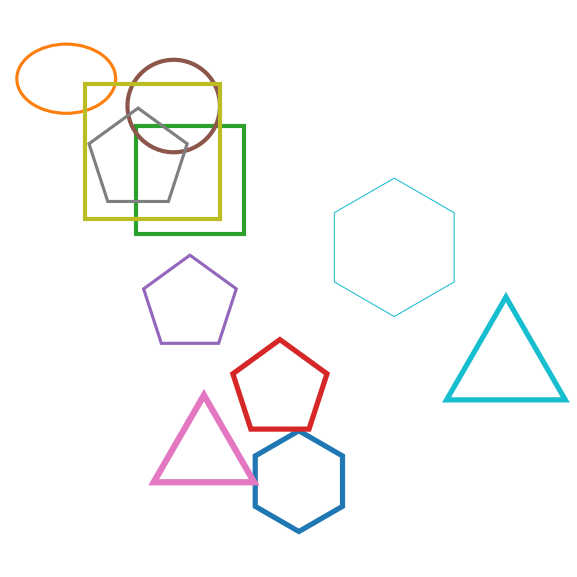[{"shape": "hexagon", "thickness": 2.5, "radius": 0.44, "center": [0.518, 0.166]}, {"shape": "oval", "thickness": 1.5, "radius": 0.43, "center": [0.115, 0.863]}, {"shape": "square", "thickness": 2, "radius": 0.47, "center": [0.33, 0.688]}, {"shape": "pentagon", "thickness": 2.5, "radius": 0.43, "center": [0.485, 0.325]}, {"shape": "pentagon", "thickness": 1.5, "radius": 0.42, "center": [0.329, 0.473]}, {"shape": "circle", "thickness": 2, "radius": 0.4, "center": [0.301, 0.816]}, {"shape": "triangle", "thickness": 3, "radius": 0.5, "center": [0.353, 0.214]}, {"shape": "pentagon", "thickness": 1.5, "radius": 0.45, "center": [0.239, 0.723]}, {"shape": "square", "thickness": 2, "radius": 0.58, "center": [0.264, 0.737]}, {"shape": "triangle", "thickness": 2.5, "radius": 0.59, "center": [0.876, 0.366]}, {"shape": "hexagon", "thickness": 0.5, "radius": 0.6, "center": [0.683, 0.571]}]